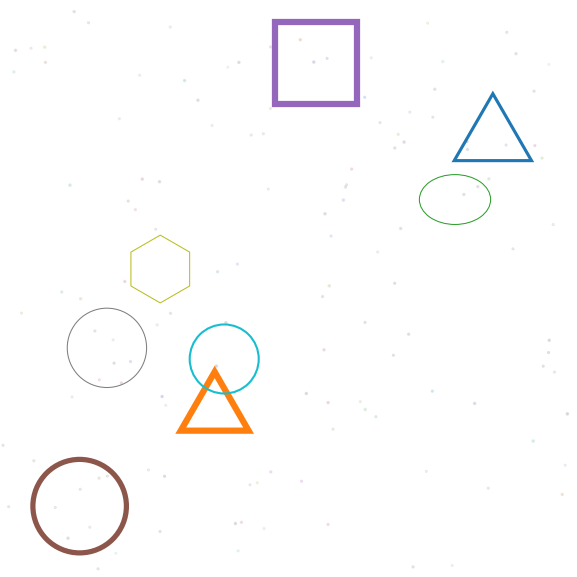[{"shape": "triangle", "thickness": 1.5, "radius": 0.39, "center": [0.853, 0.76]}, {"shape": "triangle", "thickness": 3, "radius": 0.34, "center": [0.372, 0.287]}, {"shape": "oval", "thickness": 0.5, "radius": 0.31, "center": [0.788, 0.654]}, {"shape": "square", "thickness": 3, "radius": 0.36, "center": [0.547, 0.89]}, {"shape": "circle", "thickness": 2.5, "radius": 0.4, "center": [0.138, 0.123]}, {"shape": "circle", "thickness": 0.5, "radius": 0.34, "center": [0.185, 0.397]}, {"shape": "hexagon", "thickness": 0.5, "radius": 0.29, "center": [0.278, 0.533]}, {"shape": "circle", "thickness": 1, "radius": 0.3, "center": [0.388, 0.378]}]